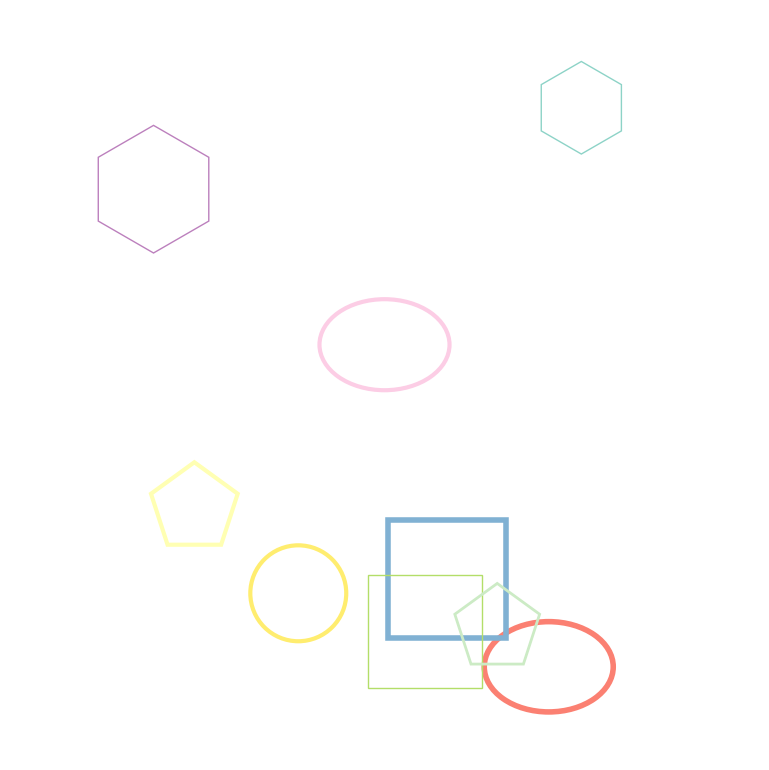[{"shape": "hexagon", "thickness": 0.5, "radius": 0.3, "center": [0.755, 0.86]}, {"shape": "pentagon", "thickness": 1.5, "radius": 0.3, "center": [0.252, 0.34]}, {"shape": "oval", "thickness": 2, "radius": 0.42, "center": [0.713, 0.134]}, {"shape": "square", "thickness": 2, "radius": 0.38, "center": [0.581, 0.248]}, {"shape": "square", "thickness": 0.5, "radius": 0.37, "center": [0.552, 0.18]}, {"shape": "oval", "thickness": 1.5, "radius": 0.42, "center": [0.499, 0.552]}, {"shape": "hexagon", "thickness": 0.5, "radius": 0.41, "center": [0.199, 0.754]}, {"shape": "pentagon", "thickness": 1, "radius": 0.29, "center": [0.646, 0.184]}, {"shape": "circle", "thickness": 1.5, "radius": 0.31, "center": [0.387, 0.23]}]